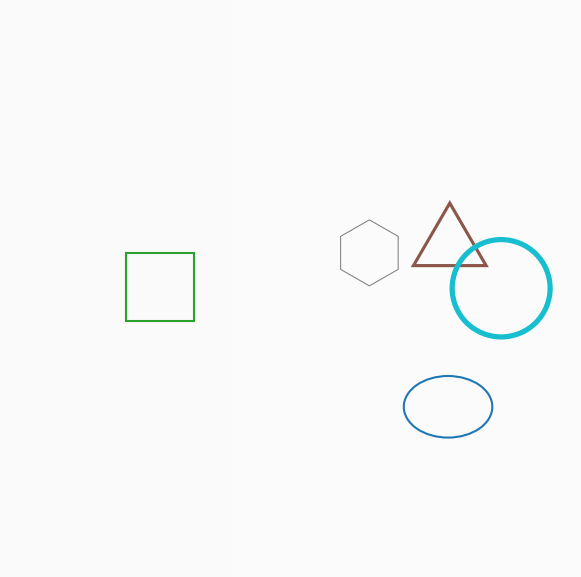[{"shape": "oval", "thickness": 1, "radius": 0.38, "center": [0.771, 0.295]}, {"shape": "square", "thickness": 1, "radius": 0.29, "center": [0.275, 0.503]}, {"shape": "triangle", "thickness": 1.5, "radius": 0.36, "center": [0.774, 0.575]}, {"shape": "hexagon", "thickness": 0.5, "radius": 0.29, "center": [0.636, 0.561]}, {"shape": "circle", "thickness": 2.5, "radius": 0.42, "center": [0.862, 0.5]}]